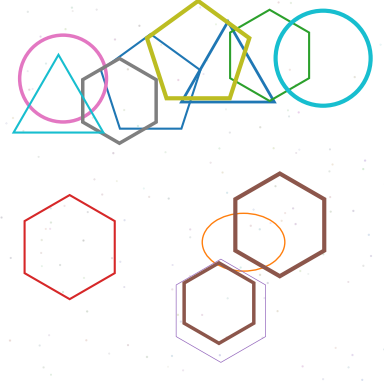[{"shape": "pentagon", "thickness": 1.5, "radius": 0.68, "center": [0.391, 0.776]}, {"shape": "triangle", "thickness": 2, "radius": 0.7, "center": [0.592, 0.805]}, {"shape": "oval", "thickness": 1, "radius": 0.54, "center": [0.633, 0.371]}, {"shape": "hexagon", "thickness": 1.5, "radius": 0.59, "center": [0.7, 0.856]}, {"shape": "hexagon", "thickness": 1.5, "radius": 0.68, "center": [0.181, 0.358]}, {"shape": "hexagon", "thickness": 0.5, "radius": 0.67, "center": [0.574, 0.193]}, {"shape": "hexagon", "thickness": 3, "radius": 0.67, "center": [0.727, 0.416]}, {"shape": "hexagon", "thickness": 2.5, "radius": 0.52, "center": [0.569, 0.213]}, {"shape": "circle", "thickness": 2.5, "radius": 0.56, "center": [0.164, 0.796]}, {"shape": "hexagon", "thickness": 2.5, "radius": 0.55, "center": [0.31, 0.738]}, {"shape": "pentagon", "thickness": 3, "radius": 0.7, "center": [0.515, 0.858]}, {"shape": "circle", "thickness": 3, "radius": 0.62, "center": [0.839, 0.849]}, {"shape": "triangle", "thickness": 1.5, "radius": 0.67, "center": [0.152, 0.723]}]